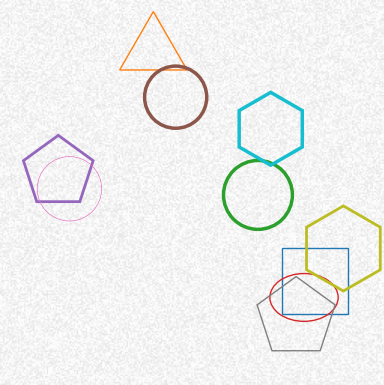[{"shape": "square", "thickness": 1, "radius": 0.43, "center": [0.818, 0.27]}, {"shape": "triangle", "thickness": 1, "radius": 0.51, "center": [0.398, 0.869]}, {"shape": "circle", "thickness": 2.5, "radius": 0.45, "center": [0.67, 0.494]}, {"shape": "oval", "thickness": 1, "radius": 0.44, "center": [0.79, 0.227]}, {"shape": "pentagon", "thickness": 2, "radius": 0.48, "center": [0.151, 0.553]}, {"shape": "circle", "thickness": 2.5, "radius": 0.4, "center": [0.456, 0.748]}, {"shape": "circle", "thickness": 0.5, "radius": 0.42, "center": [0.18, 0.51]}, {"shape": "pentagon", "thickness": 1, "radius": 0.53, "center": [0.769, 0.175]}, {"shape": "hexagon", "thickness": 2, "radius": 0.55, "center": [0.892, 0.355]}, {"shape": "hexagon", "thickness": 2.5, "radius": 0.47, "center": [0.703, 0.665]}]